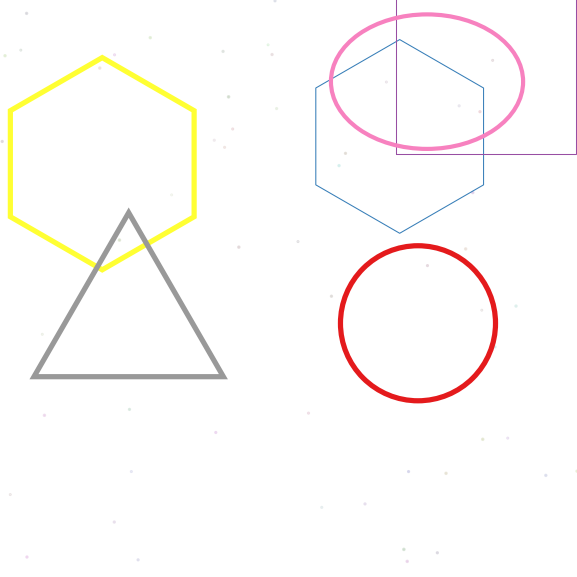[{"shape": "circle", "thickness": 2.5, "radius": 0.67, "center": [0.724, 0.439]}, {"shape": "hexagon", "thickness": 0.5, "radius": 0.84, "center": [0.692, 0.763]}, {"shape": "square", "thickness": 0.5, "radius": 0.78, "center": [0.841, 0.888]}, {"shape": "hexagon", "thickness": 2.5, "radius": 0.92, "center": [0.177, 0.716]}, {"shape": "oval", "thickness": 2, "radius": 0.83, "center": [0.739, 0.858]}, {"shape": "triangle", "thickness": 2.5, "radius": 0.95, "center": [0.223, 0.442]}]